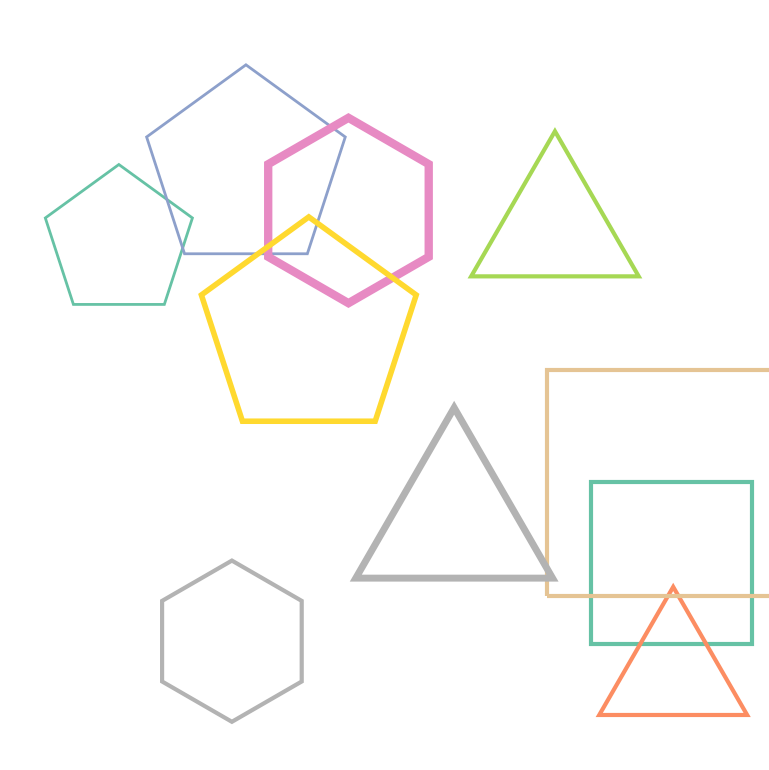[{"shape": "square", "thickness": 1.5, "radius": 0.53, "center": [0.872, 0.269]}, {"shape": "pentagon", "thickness": 1, "radius": 0.5, "center": [0.154, 0.686]}, {"shape": "triangle", "thickness": 1.5, "radius": 0.55, "center": [0.874, 0.127]}, {"shape": "pentagon", "thickness": 1, "radius": 0.68, "center": [0.319, 0.78]}, {"shape": "hexagon", "thickness": 3, "radius": 0.6, "center": [0.453, 0.727]}, {"shape": "triangle", "thickness": 1.5, "radius": 0.63, "center": [0.721, 0.704]}, {"shape": "pentagon", "thickness": 2, "radius": 0.73, "center": [0.401, 0.572]}, {"shape": "square", "thickness": 1.5, "radius": 0.73, "center": [0.857, 0.373]}, {"shape": "hexagon", "thickness": 1.5, "radius": 0.52, "center": [0.301, 0.167]}, {"shape": "triangle", "thickness": 2.5, "radius": 0.74, "center": [0.59, 0.323]}]